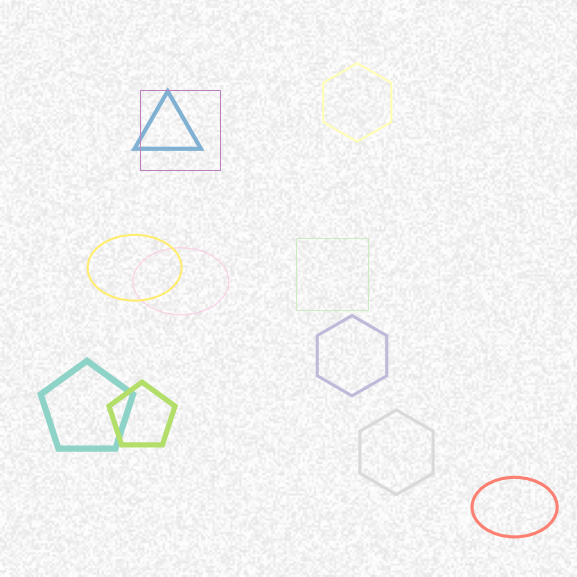[{"shape": "pentagon", "thickness": 3, "radius": 0.42, "center": [0.151, 0.29]}, {"shape": "hexagon", "thickness": 1, "radius": 0.34, "center": [0.619, 0.822]}, {"shape": "hexagon", "thickness": 1.5, "radius": 0.35, "center": [0.61, 0.383]}, {"shape": "oval", "thickness": 1.5, "radius": 0.37, "center": [0.891, 0.121]}, {"shape": "triangle", "thickness": 2, "radius": 0.33, "center": [0.29, 0.775]}, {"shape": "pentagon", "thickness": 2.5, "radius": 0.3, "center": [0.246, 0.277]}, {"shape": "oval", "thickness": 0.5, "radius": 0.41, "center": [0.313, 0.512]}, {"shape": "hexagon", "thickness": 1.5, "radius": 0.37, "center": [0.687, 0.216]}, {"shape": "square", "thickness": 0.5, "radius": 0.35, "center": [0.312, 0.773]}, {"shape": "square", "thickness": 0.5, "radius": 0.31, "center": [0.575, 0.525]}, {"shape": "oval", "thickness": 1, "radius": 0.41, "center": [0.233, 0.536]}]